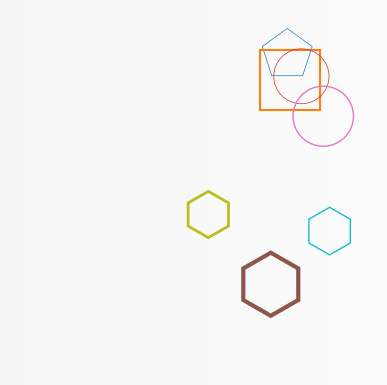[{"shape": "pentagon", "thickness": 0.5, "radius": 0.34, "center": [0.741, 0.858]}, {"shape": "square", "thickness": 1.5, "radius": 0.38, "center": [0.748, 0.792]}, {"shape": "circle", "thickness": 0.5, "radius": 0.36, "center": [0.778, 0.802]}, {"shape": "hexagon", "thickness": 3, "radius": 0.41, "center": [0.699, 0.262]}, {"shape": "circle", "thickness": 1, "radius": 0.39, "center": [0.834, 0.698]}, {"shape": "hexagon", "thickness": 2, "radius": 0.3, "center": [0.538, 0.443]}, {"shape": "hexagon", "thickness": 1, "radius": 0.31, "center": [0.851, 0.4]}]